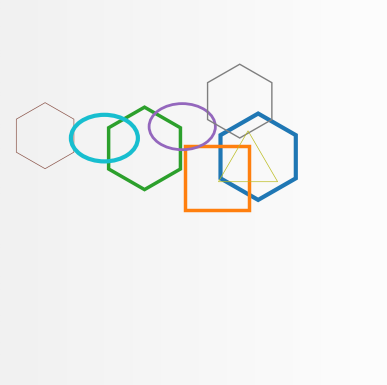[{"shape": "hexagon", "thickness": 3, "radius": 0.56, "center": [0.666, 0.593]}, {"shape": "square", "thickness": 2.5, "radius": 0.41, "center": [0.561, 0.537]}, {"shape": "hexagon", "thickness": 2.5, "radius": 0.54, "center": [0.373, 0.615]}, {"shape": "oval", "thickness": 2, "radius": 0.43, "center": [0.47, 0.671]}, {"shape": "hexagon", "thickness": 0.5, "radius": 0.43, "center": [0.116, 0.648]}, {"shape": "hexagon", "thickness": 1, "radius": 0.48, "center": [0.619, 0.737]}, {"shape": "triangle", "thickness": 0.5, "radius": 0.44, "center": [0.64, 0.572]}, {"shape": "oval", "thickness": 3, "radius": 0.43, "center": [0.269, 0.641]}]